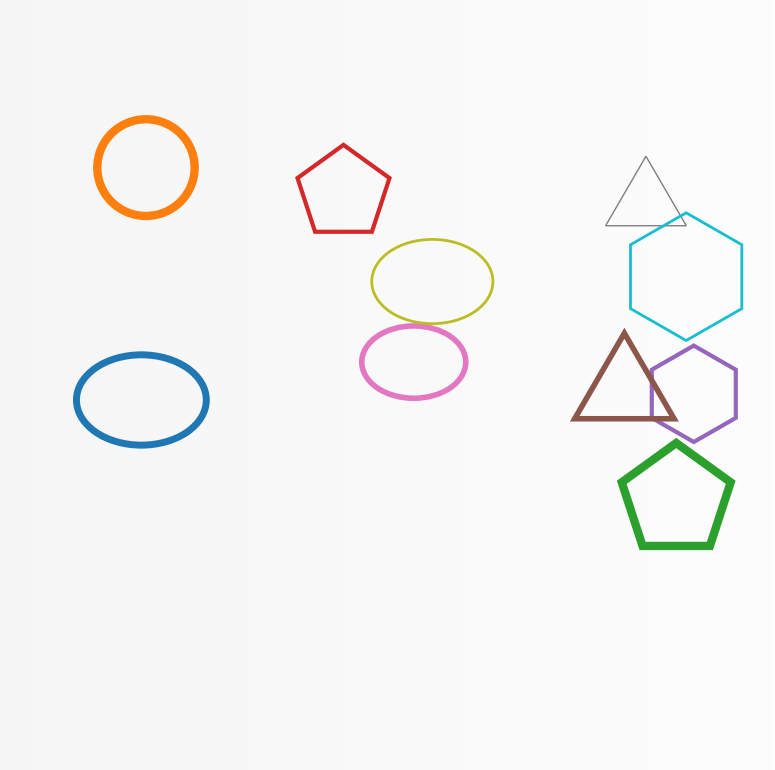[{"shape": "oval", "thickness": 2.5, "radius": 0.42, "center": [0.182, 0.481]}, {"shape": "circle", "thickness": 3, "radius": 0.31, "center": [0.188, 0.782]}, {"shape": "pentagon", "thickness": 3, "radius": 0.37, "center": [0.873, 0.351]}, {"shape": "pentagon", "thickness": 1.5, "radius": 0.31, "center": [0.443, 0.749]}, {"shape": "hexagon", "thickness": 1.5, "radius": 0.31, "center": [0.895, 0.489]}, {"shape": "triangle", "thickness": 2, "radius": 0.37, "center": [0.806, 0.493]}, {"shape": "oval", "thickness": 2, "radius": 0.34, "center": [0.534, 0.53]}, {"shape": "triangle", "thickness": 0.5, "radius": 0.3, "center": [0.833, 0.737]}, {"shape": "oval", "thickness": 1, "radius": 0.39, "center": [0.558, 0.634]}, {"shape": "hexagon", "thickness": 1, "radius": 0.41, "center": [0.885, 0.641]}]